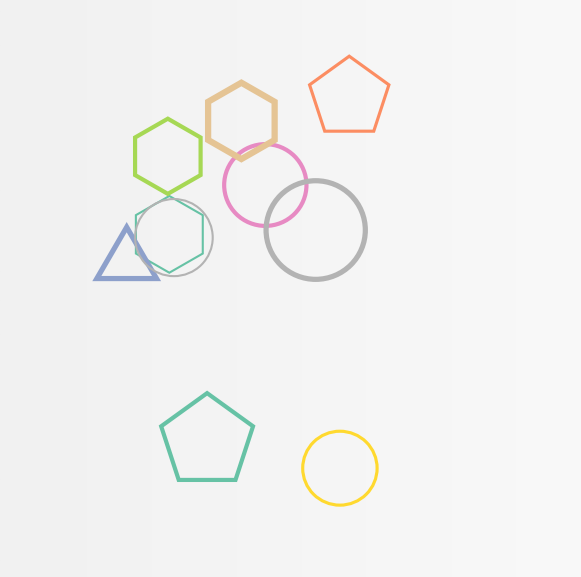[{"shape": "hexagon", "thickness": 1, "radius": 0.33, "center": [0.291, 0.593]}, {"shape": "pentagon", "thickness": 2, "radius": 0.42, "center": [0.356, 0.235]}, {"shape": "pentagon", "thickness": 1.5, "radius": 0.36, "center": [0.601, 0.83]}, {"shape": "triangle", "thickness": 2.5, "radius": 0.3, "center": [0.218, 0.546]}, {"shape": "circle", "thickness": 2, "radius": 0.35, "center": [0.456, 0.679]}, {"shape": "hexagon", "thickness": 2, "radius": 0.33, "center": [0.289, 0.729]}, {"shape": "circle", "thickness": 1.5, "radius": 0.32, "center": [0.585, 0.188]}, {"shape": "hexagon", "thickness": 3, "radius": 0.33, "center": [0.415, 0.79]}, {"shape": "circle", "thickness": 2.5, "radius": 0.43, "center": [0.543, 0.601]}, {"shape": "circle", "thickness": 1, "radius": 0.33, "center": [0.299, 0.588]}]